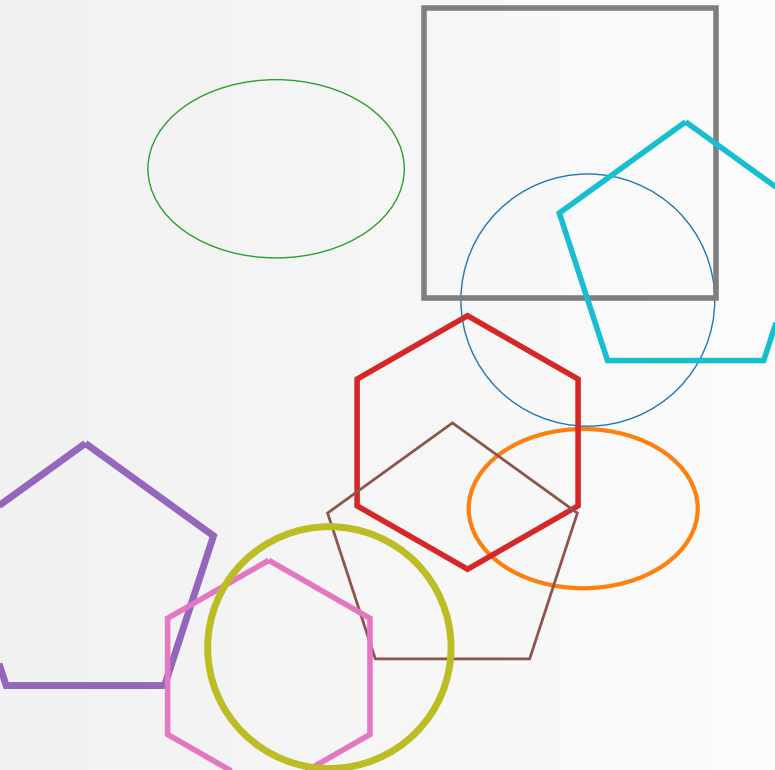[{"shape": "circle", "thickness": 0.5, "radius": 0.82, "center": [0.758, 0.61]}, {"shape": "oval", "thickness": 1.5, "radius": 0.74, "center": [0.753, 0.339]}, {"shape": "oval", "thickness": 0.5, "radius": 0.83, "center": [0.356, 0.781]}, {"shape": "hexagon", "thickness": 2, "radius": 0.82, "center": [0.603, 0.425]}, {"shape": "pentagon", "thickness": 2.5, "radius": 0.87, "center": [0.11, 0.25]}, {"shape": "pentagon", "thickness": 1, "radius": 0.85, "center": [0.584, 0.281]}, {"shape": "hexagon", "thickness": 2, "radius": 0.75, "center": [0.347, 0.122]}, {"shape": "square", "thickness": 2, "radius": 0.94, "center": [0.735, 0.801]}, {"shape": "circle", "thickness": 2.5, "radius": 0.79, "center": [0.425, 0.159]}, {"shape": "pentagon", "thickness": 2, "radius": 0.86, "center": [0.885, 0.67]}]